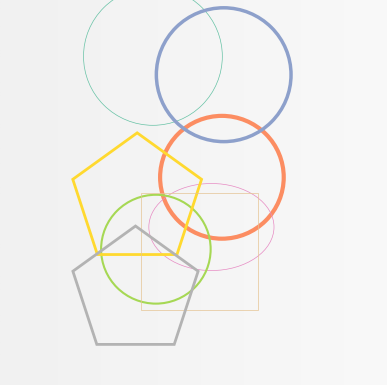[{"shape": "circle", "thickness": 0.5, "radius": 0.9, "center": [0.395, 0.854]}, {"shape": "circle", "thickness": 3, "radius": 0.8, "center": [0.573, 0.54]}, {"shape": "circle", "thickness": 2.5, "radius": 0.87, "center": [0.577, 0.806]}, {"shape": "oval", "thickness": 0.5, "radius": 0.81, "center": [0.546, 0.41]}, {"shape": "circle", "thickness": 1.5, "radius": 0.71, "center": [0.402, 0.353]}, {"shape": "pentagon", "thickness": 2, "radius": 0.87, "center": [0.354, 0.48]}, {"shape": "square", "thickness": 0.5, "radius": 0.76, "center": [0.515, 0.348]}, {"shape": "pentagon", "thickness": 2, "radius": 0.85, "center": [0.35, 0.243]}]